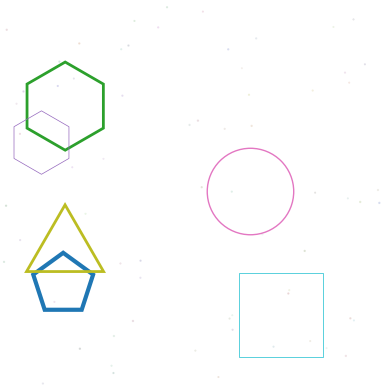[{"shape": "pentagon", "thickness": 3, "radius": 0.41, "center": [0.164, 0.262]}, {"shape": "hexagon", "thickness": 2, "radius": 0.57, "center": [0.169, 0.724]}, {"shape": "hexagon", "thickness": 0.5, "radius": 0.41, "center": [0.108, 0.63]}, {"shape": "circle", "thickness": 1, "radius": 0.56, "center": [0.651, 0.503]}, {"shape": "triangle", "thickness": 2, "radius": 0.58, "center": [0.169, 0.352]}, {"shape": "square", "thickness": 0.5, "radius": 0.55, "center": [0.729, 0.182]}]